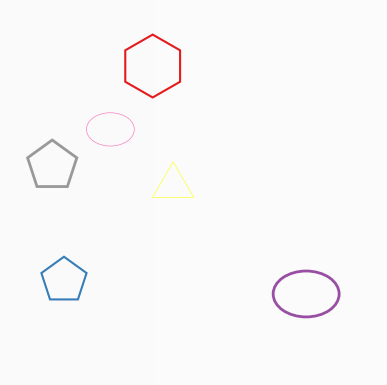[{"shape": "hexagon", "thickness": 1.5, "radius": 0.41, "center": [0.394, 0.828]}, {"shape": "pentagon", "thickness": 1.5, "radius": 0.31, "center": [0.165, 0.272]}, {"shape": "oval", "thickness": 2, "radius": 0.43, "center": [0.79, 0.236]}, {"shape": "triangle", "thickness": 0.5, "radius": 0.31, "center": [0.447, 0.518]}, {"shape": "oval", "thickness": 0.5, "radius": 0.31, "center": [0.285, 0.664]}, {"shape": "pentagon", "thickness": 2, "radius": 0.33, "center": [0.135, 0.569]}]